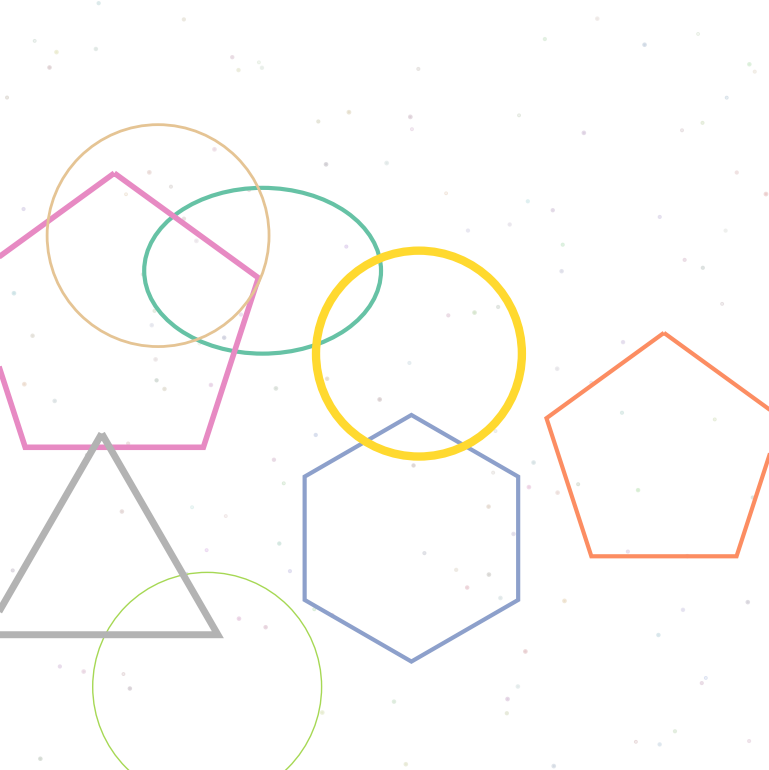[{"shape": "oval", "thickness": 1.5, "radius": 0.77, "center": [0.341, 0.648]}, {"shape": "pentagon", "thickness": 1.5, "radius": 0.8, "center": [0.862, 0.407]}, {"shape": "hexagon", "thickness": 1.5, "radius": 0.8, "center": [0.534, 0.301]}, {"shape": "pentagon", "thickness": 2, "radius": 0.98, "center": [0.148, 0.578]}, {"shape": "circle", "thickness": 0.5, "radius": 0.74, "center": [0.269, 0.108]}, {"shape": "circle", "thickness": 3, "radius": 0.67, "center": [0.544, 0.541]}, {"shape": "circle", "thickness": 1, "radius": 0.72, "center": [0.205, 0.694]}, {"shape": "triangle", "thickness": 2.5, "radius": 0.87, "center": [0.132, 0.263]}]